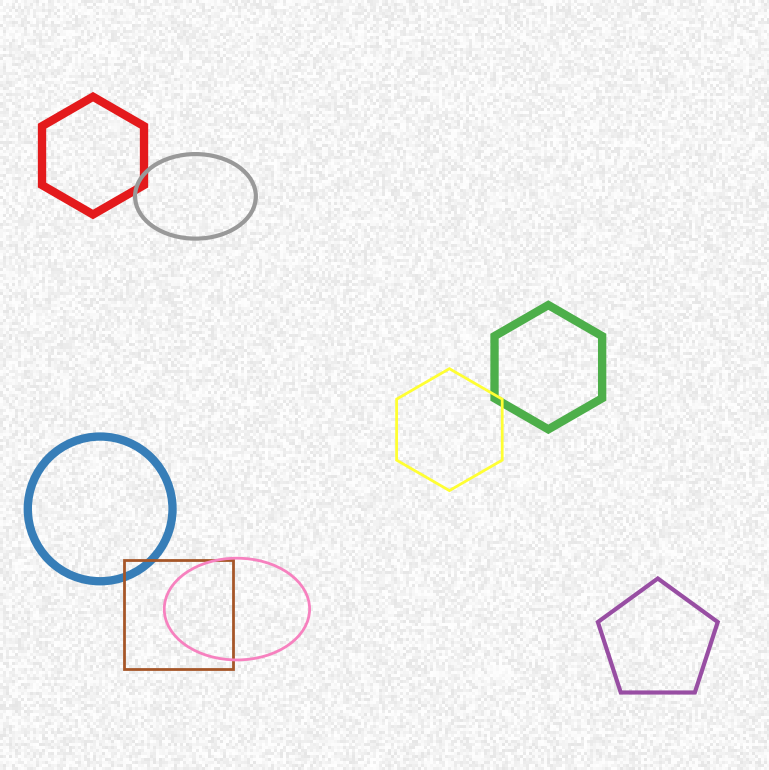[{"shape": "hexagon", "thickness": 3, "radius": 0.38, "center": [0.121, 0.798]}, {"shape": "circle", "thickness": 3, "radius": 0.47, "center": [0.13, 0.339]}, {"shape": "hexagon", "thickness": 3, "radius": 0.4, "center": [0.712, 0.523]}, {"shape": "pentagon", "thickness": 1.5, "radius": 0.41, "center": [0.854, 0.167]}, {"shape": "hexagon", "thickness": 1, "radius": 0.4, "center": [0.584, 0.442]}, {"shape": "square", "thickness": 1, "radius": 0.35, "center": [0.232, 0.201]}, {"shape": "oval", "thickness": 1, "radius": 0.47, "center": [0.308, 0.209]}, {"shape": "oval", "thickness": 1.5, "radius": 0.39, "center": [0.254, 0.745]}]